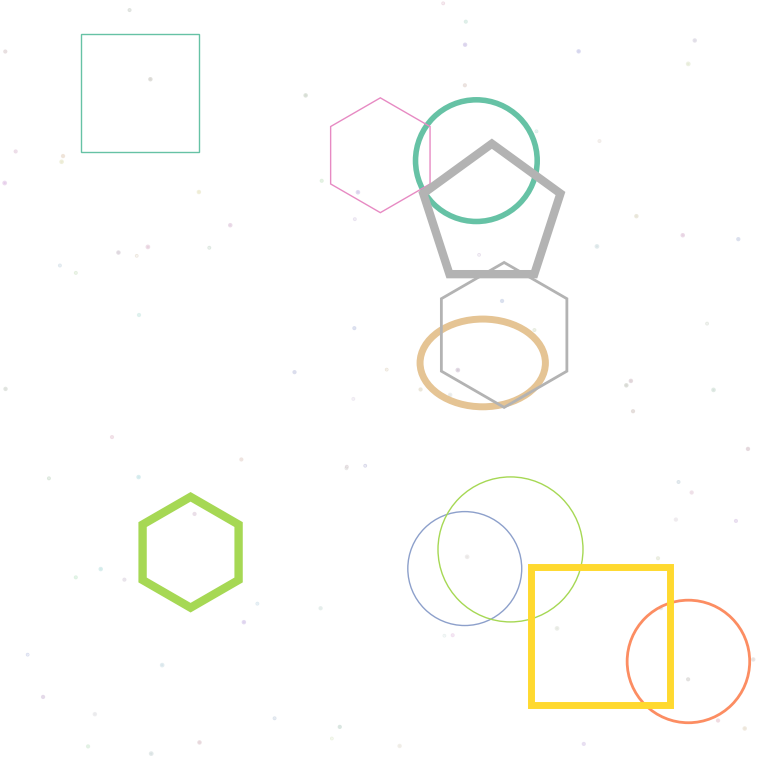[{"shape": "square", "thickness": 0.5, "radius": 0.38, "center": [0.182, 0.879]}, {"shape": "circle", "thickness": 2, "radius": 0.4, "center": [0.619, 0.791]}, {"shape": "circle", "thickness": 1, "radius": 0.4, "center": [0.894, 0.141]}, {"shape": "circle", "thickness": 0.5, "radius": 0.37, "center": [0.604, 0.262]}, {"shape": "hexagon", "thickness": 0.5, "radius": 0.37, "center": [0.494, 0.798]}, {"shape": "circle", "thickness": 0.5, "radius": 0.47, "center": [0.663, 0.286]}, {"shape": "hexagon", "thickness": 3, "radius": 0.36, "center": [0.248, 0.283]}, {"shape": "square", "thickness": 2.5, "radius": 0.45, "center": [0.78, 0.174]}, {"shape": "oval", "thickness": 2.5, "radius": 0.41, "center": [0.627, 0.529]}, {"shape": "hexagon", "thickness": 1, "radius": 0.47, "center": [0.655, 0.565]}, {"shape": "pentagon", "thickness": 3, "radius": 0.47, "center": [0.639, 0.72]}]